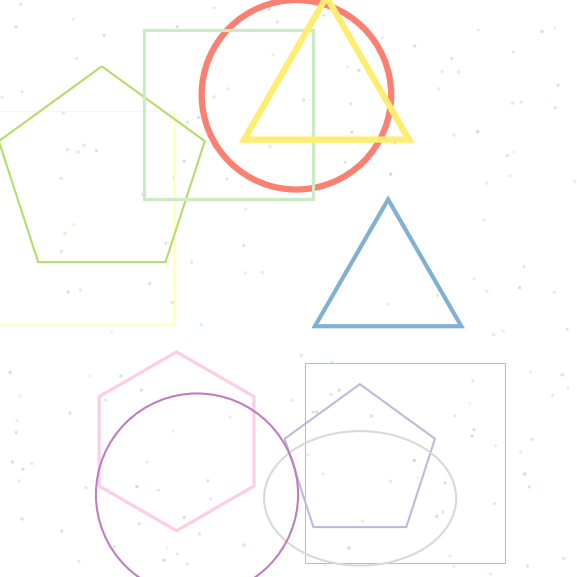[{"shape": "square", "thickness": 0.5, "radius": 0.86, "center": [0.702, 0.198]}, {"shape": "square", "thickness": 0.5, "radius": 0.93, "center": [0.116, 0.623]}, {"shape": "pentagon", "thickness": 1, "radius": 0.68, "center": [0.623, 0.197]}, {"shape": "circle", "thickness": 3, "radius": 0.82, "center": [0.513, 0.835]}, {"shape": "triangle", "thickness": 2, "radius": 0.73, "center": [0.672, 0.507]}, {"shape": "pentagon", "thickness": 1, "radius": 0.94, "center": [0.176, 0.697]}, {"shape": "hexagon", "thickness": 1.5, "radius": 0.77, "center": [0.306, 0.235]}, {"shape": "oval", "thickness": 1, "radius": 0.83, "center": [0.624, 0.136]}, {"shape": "circle", "thickness": 1, "radius": 0.88, "center": [0.341, 0.143]}, {"shape": "square", "thickness": 1.5, "radius": 0.73, "center": [0.396, 0.801]}, {"shape": "triangle", "thickness": 3, "radius": 0.82, "center": [0.565, 0.84]}]